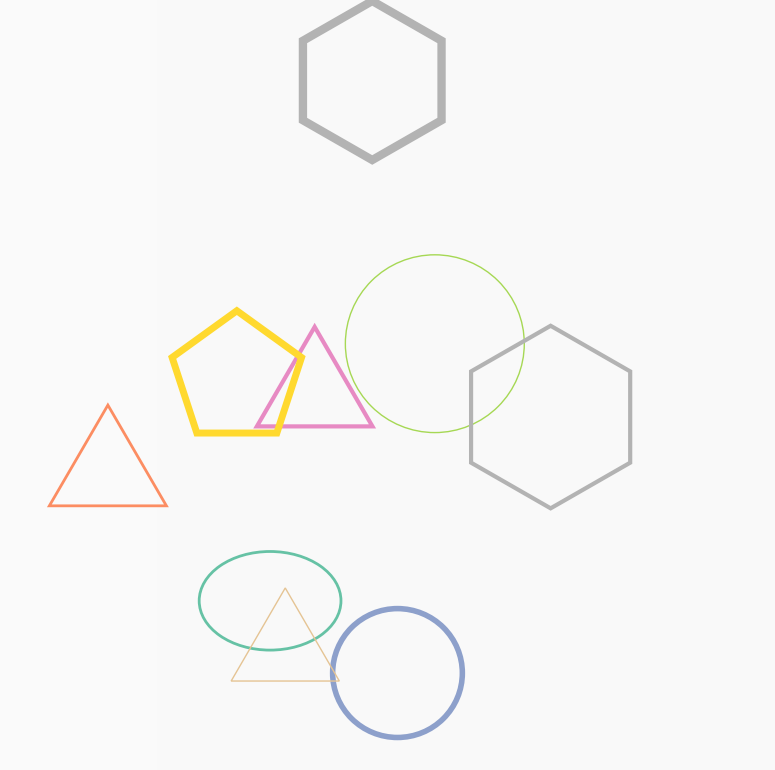[{"shape": "oval", "thickness": 1, "radius": 0.46, "center": [0.348, 0.22]}, {"shape": "triangle", "thickness": 1, "radius": 0.44, "center": [0.139, 0.387]}, {"shape": "circle", "thickness": 2, "radius": 0.42, "center": [0.513, 0.126]}, {"shape": "triangle", "thickness": 1.5, "radius": 0.43, "center": [0.406, 0.489]}, {"shape": "circle", "thickness": 0.5, "radius": 0.58, "center": [0.561, 0.554]}, {"shape": "pentagon", "thickness": 2.5, "radius": 0.44, "center": [0.306, 0.509]}, {"shape": "triangle", "thickness": 0.5, "radius": 0.4, "center": [0.368, 0.156]}, {"shape": "hexagon", "thickness": 3, "radius": 0.52, "center": [0.48, 0.895]}, {"shape": "hexagon", "thickness": 1.5, "radius": 0.59, "center": [0.71, 0.458]}]